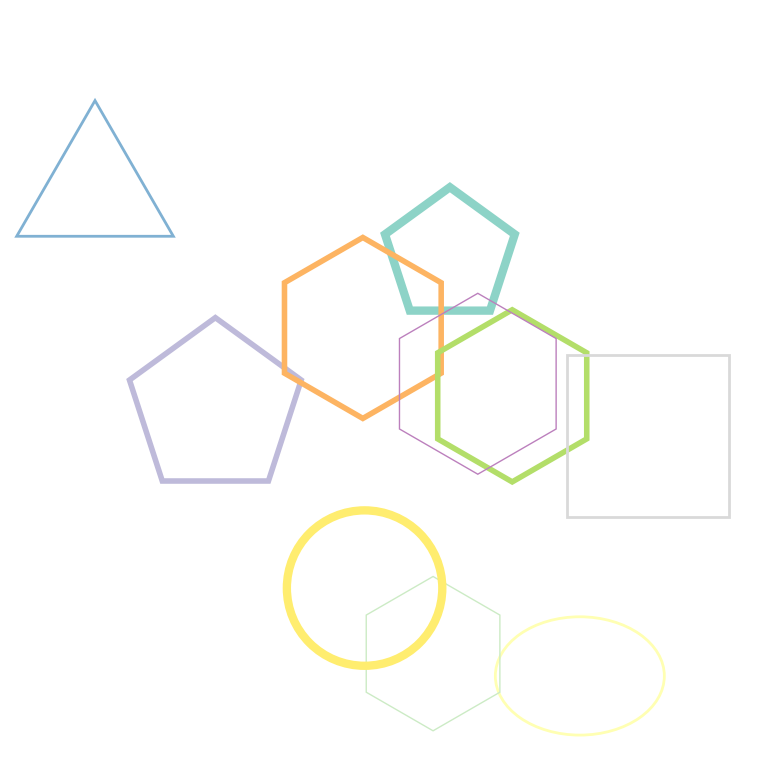[{"shape": "pentagon", "thickness": 3, "radius": 0.44, "center": [0.584, 0.668]}, {"shape": "oval", "thickness": 1, "radius": 0.55, "center": [0.753, 0.122]}, {"shape": "pentagon", "thickness": 2, "radius": 0.59, "center": [0.28, 0.47]}, {"shape": "triangle", "thickness": 1, "radius": 0.59, "center": [0.123, 0.752]}, {"shape": "hexagon", "thickness": 2, "radius": 0.59, "center": [0.471, 0.574]}, {"shape": "hexagon", "thickness": 2, "radius": 0.56, "center": [0.665, 0.486]}, {"shape": "square", "thickness": 1, "radius": 0.53, "center": [0.841, 0.434]}, {"shape": "hexagon", "thickness": 0.5, "radius": 0.59, "center": [0.621, 0.502]}, {"shape": "hexagon", "thickness": 0.5, "radius": 0.5, "center": [0.562, 0.151]}, {"shape": "circle", "thickness": 3, "radius": 0.5, "center": [0.473, 0.236]}]